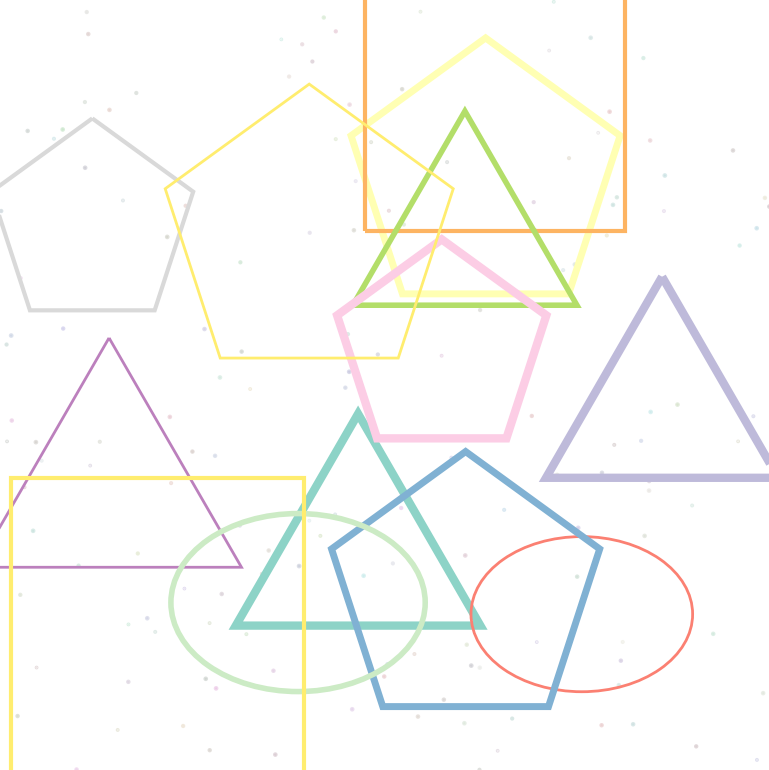[{"shape": "triangle", "thickness": 3, "radius": 0.92, "center": [0.465, 0.279]}, {"shape": "pentagon", "thickness": 2.5, "radius": 0.92, "center": [0.631, 0.767]}, {"shape": "triangle", "thickness": 3, "radius": 0.87, "center": [0.86, 0.467]}, {"shape": "oval", "thickness": 1, "radius": 0.72, "center": [0.756, 0.202]}, {"shape": "pentagon", "thickness": 2.5, "radius": 0.92, "center": [0.605, 0.23]}, {"shape": "square", "thickness": 1.5, "radius": 0.85, "center": [0.643, 0.869]}, {"shape": "triangle", "thickness": 2, "radius": 0.84, "center": [0.604, 0.688]}, {"shape": "pentagon", "thickness": 3, "radius": 0.71, "center": [0.574, 0.546]}, {"shape": "pentagon", "thickness": 1.5, "radius": 0.69, "center": [0.12, 0.708]}, {"shape": "triangle", "thickness": 1, "radius": 0.99, "center": [0.142, 0.363]}, {"shape": "oval", "thickness": 2, "radius": 0.83, "center": [0.387, 0.217]}, {"shape": "square", "thickness": 1.5, "radius": 0.95, "center": [0.204, 0.188]}, {"shape": "pentagon", "thickness": 1, "radius": 0.98, "center": [0.402, 0.694]}]